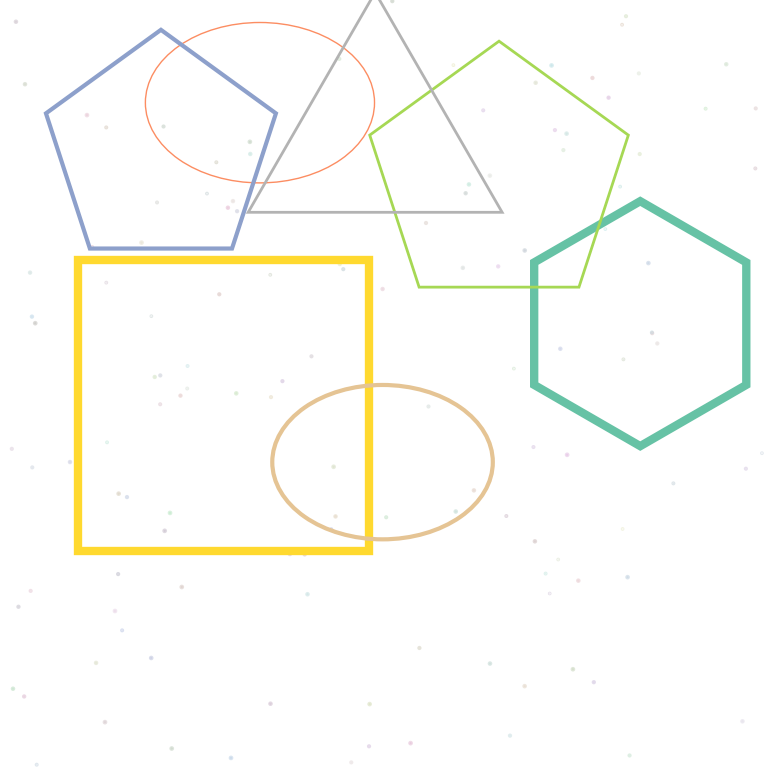[{"shape": "hexagon", "thickness": 3, "radius": 0.8, "center": [0.831, 0.58]}, {"shape": "oval", "thickness": 0.5, "radius": 0.74, "center": [0.338, 0.867]}, {"shape": "pentagon", "thickness": 1.5, "radius": 0.79, "center": [0.209, 0.804]}, {"shape": "pentagon", "thickness": 1, "radius": 0.88, "center": [0.648, 0.77]}, {"shape": "square", "thickness": 3, "radius": 0.94, "center": [0.29, 0.473]}, {"shape": "oval", "thickness": 1.5, "radius": 0.72, "center": [0.497, 0.4]}, {"shape": "triangle", "thickness": 1, "radius": 0.95, "center": [0.487, 0.819]}]